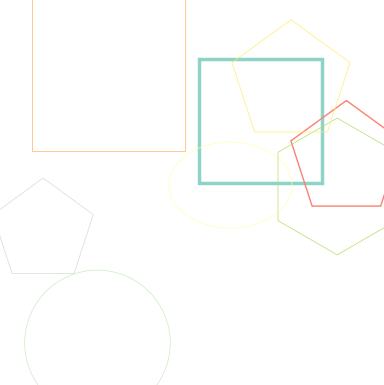[{"shape": "square", "thickness": 2.5, "radius": 0.8, "center": [0.676, 0.685]}, {"shape": "oval", "thickness": 0.5, "radius": 0.8, "center": [0.598, 0.519]}, {"shape": "pentagon", "thickness": 1, "radius": 0.76, "center": [0.9, 0.587]}, {"shape": "square", "thickness": 0.5, "radius": 0.99, "center": [0.282, 0.805]}, {"shape": "hexagon", "thickness": 0.5, "radius": 0.89, "center": [0.876, 0.516]}, {"shape": "pentagon", "thickness": 0.5, "radius": 0.68, "center": [0.112, 0.4]}, {"shape": "circle", "thickness": 0.5, "radius": 0.95, "center": [0.253, 0.109]}, {"shape": "pentagon", "thickness": 0.5, "radius": 0.81, "center": [0.756, 0.788]}]